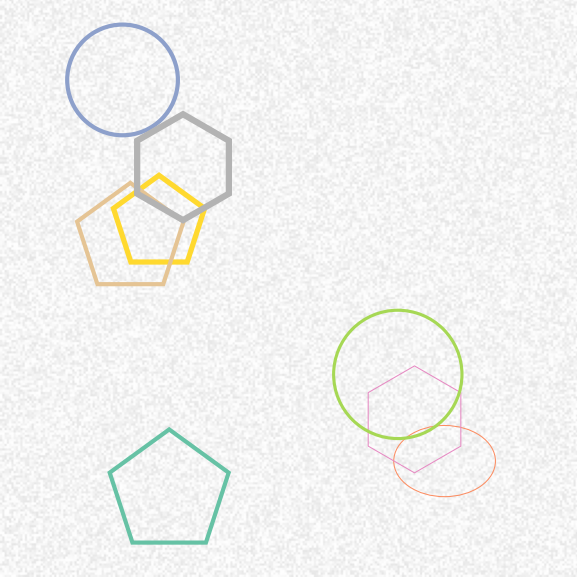[{"shape": "pentagon", "thickness": 2, "radius": 0.54, "center": [0.293, 0.147]}, {"shape": "oval", "thickness": 0.5, "radius": 0.44, "center": [0.77, 0.201]}, {"shape": "circle", "thickness": 2, "radius": 0.48, "center": [0.212, 0.861]}, {"shape": "hexagon", "thickness": 0.5, "radius": 0.46, "center": [0.718, 0.273]}, {"shape": "circle", "thickness": 1.5, "radius": 0.56, "center": [0.689, 0.351]}, {"shape": "pentagon", "thickness": 2.5, "radius": 0.41, "center": [0.275, 0.613]}, {"shape": "pentagon", "thickness": 2, "radius": 0.48, "center": [0.226, 0.585]}, {"shape": "hexagon", "thickness": 3, "radius": 0.46, "center": [0.317, 0.71]}]